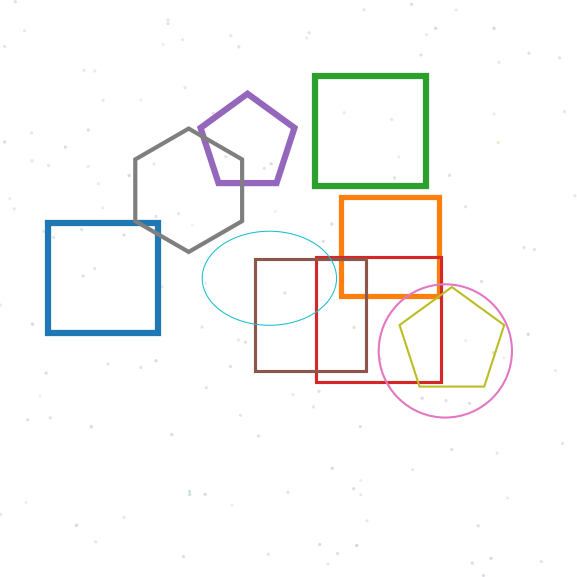[{"shape": "square", "thickness": 3, "radius": 0.48, "center": [0.178, 0.517]}, {"shape": "square", "thickness": 2.5, "radius": 0.43, "center": [0.675, 0.572]}, {"shape": "square", "thickness": 3, "radius": 0.48, "center": [0.641, 0.772]}, {"shape": "square", "thickness": 1.5, "radius": 0.54, "center": [0.656, 0.446]}, {"shape": "pentagon", "thickness": 3, "radius": 0.43, "center": [0.429, 0.751]}, {"shape": "square", "thickness": 1.5, "radius": 0.48, "center": [0.537, 0.454]}, {"shape": "circle", "thickness": 1, "radius": 0.58, "center": [0.771, 0.391]}, {"shape": "hexagon", "thickness": 2, "radius": 0.53, "center": [0.327, 0.67]}, {"shape": "pentagon", "thickness": 1, "radius": 0.48, "center": [0.782, 0.407]}, {"shape": "oval", "thickness": 0.5, "radius": 0.58, "center": [0.466, 0.517]}]